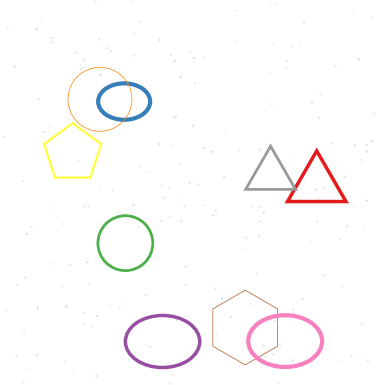[{"shape": "triangle", "thickness": 2.5, "radius": 0.44, "center": [0.823, 0.52]}, {"shape": "oval", "thickness": 3, "radius": 0.34, "center": [0.322, 0.736]}, {"shape": "circle", "thickness": 2, "radius": 0.36, "center": [0.326, 0.368]}, {"shape": "oval", "thickness": 2.5, "radius": 0.48, "center": [0.422, 0.113]}, {"shape": "circle", "thickness": 0.5, "radius": 0.42, "center": [0.26, 0.742]}, {"shape": "pentagon", "thickness": 1.5, "radius": 0.39, "center": [0.189, 0.602]}, {"shape": "hexagon", "thickness": 0.5, "radius": 0.48, "center": [0.637, 0.149]}, {"shape": "oval", "thickness": 3, "radius": 0.48, "center": [0.741, 0.114]}, {"shape": "triangle", "thickness": 2, "radius": 0.37, "center": [0.703, 0.546]}]